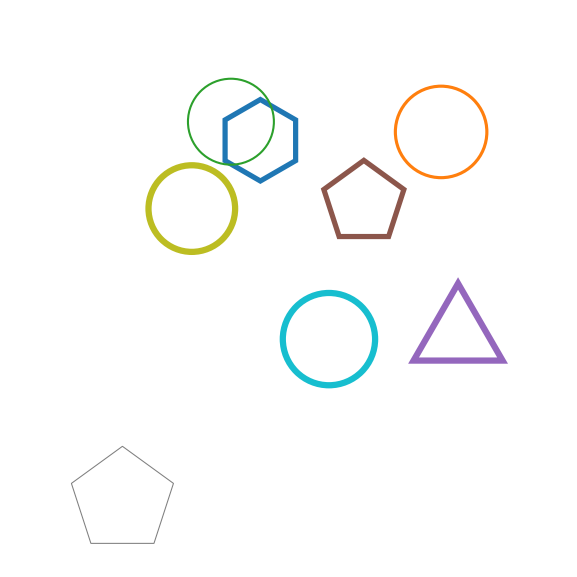[{"shape": "hexagon", "thickness": 2.5, "radius": 0.35, "center": [0.451, 0.756]}, {"shape": "circle", "thickness": 1.5, "radius": 0.4, "center": [0.764, 0.771]}, {"shape": "circle", "thickness": 1, "radius": 0.37, "center": [0.4, 0.788]}, {"shape": "triangle", "thickness": 3, "radius": 0.45, "center": [0.793, 0.419]}, {"shape": "pentagon", "thickness": 2.5, "radius": 0.36, "center": [0.63, 0.649]}, {"shape": "pentagon", "thickness": 0.5, "radius": 0.46, "center": [0.212, 0.133]}, {"shape": "circle", "thickness": 3, "radius": 0.37, "center": [0.332, 0.638]}, {"shape": "circle", "thickness": 3, "radius": 0.4, "center": [0.57, 0.412]}]